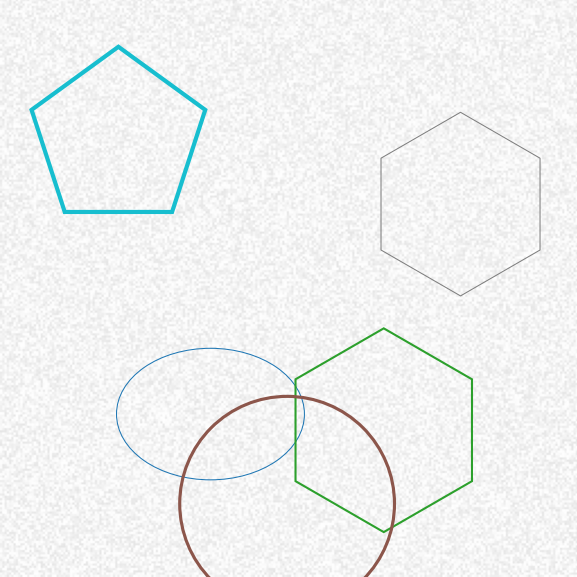[{"shape": "oval", "thickness": 0.5, "radius": 0.81, "center": [0.364, 0.282]}, {"shape": "hexagon", "thickness": 1, "radius": 0.88, "center": [0.664, 0.254]}, {"shape": "circle", "thickness": 1.5, "radius": 0.93, "center": [0.497, 0.127]}, {"shape": "hexagon", "thickness": 0.5, "radius": 0.79, "center": [0.797, 0.646]}, {"shape": "pentagon", "thickness": 2, "radius": 0.79, "center": [0.205, 0.76]}]